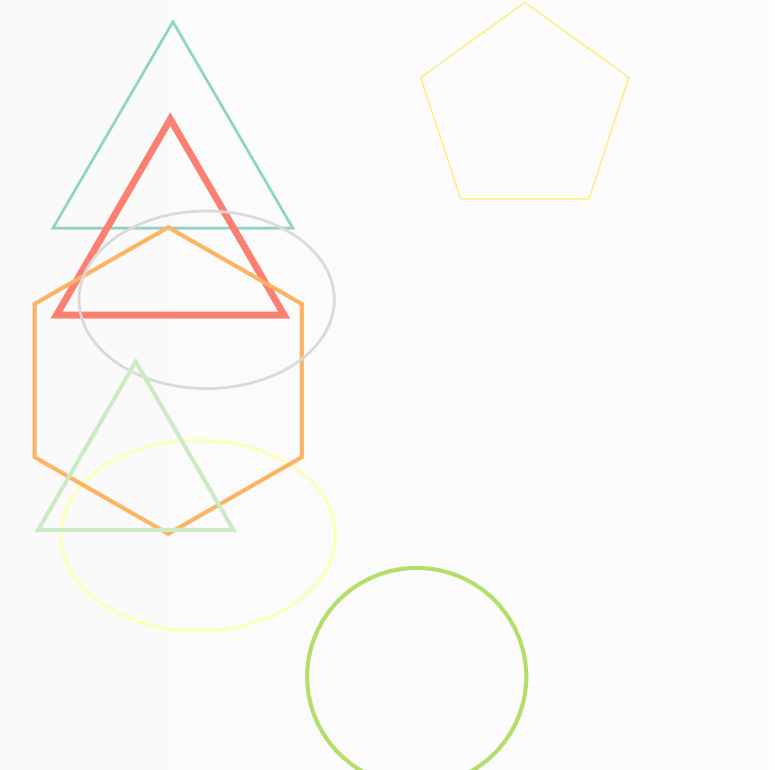[{"shape": "triangle", "thickness": 1, "radius": 0.89, "center": [0.223, 0.793]}, {"shape": "oval", "thickness": 1, "radius": 0.89, "center": [0.256, 0.304]}, {"shape": "triangle", "thickness": 2.5, "radius": 0.85, "center": [0.22, 0.676]}, {"shape": "hexagon", "thickness": 1.5, "radius": 1.0, "center": [0.217, 0.506]}, {"shape": "circle", "thickness": 1.5, "radius": 0.71, "center": [0.538, 0.121]}, {"shape": "oval", "thickness": 1, "radius": 0.82, "center": [0.267, 0.611]}, {"shape": "triangle", "thickness": 1.5, "radius": 0.73, "center": [0.175, 0.385]}, {"shape": "pentagon", "thickness": 0.5, "radius": 0.71, "center": [0.677, 0.856]}]